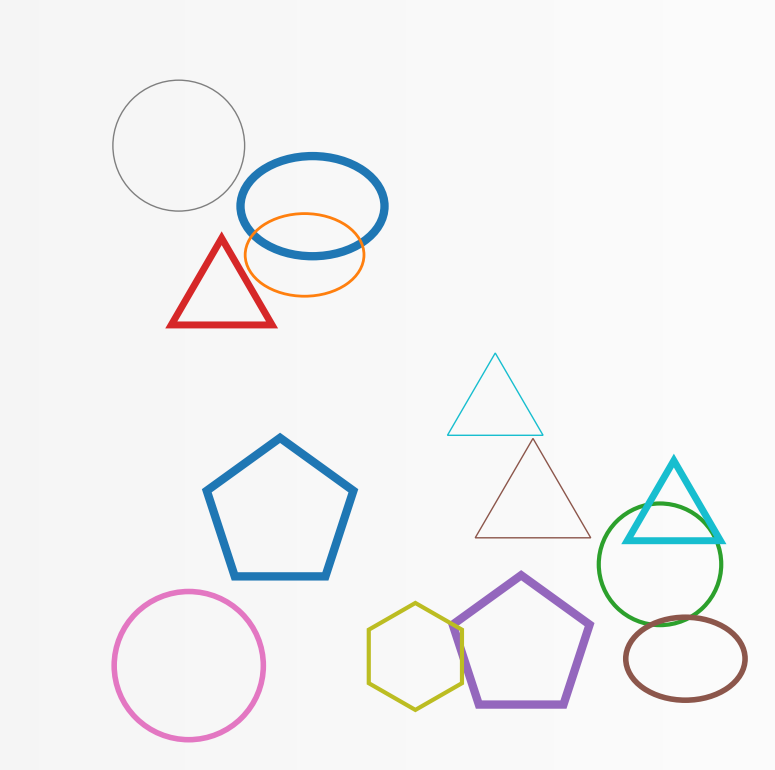[{"shape": "oval", "thickness": 3, "radius": 0.46, "center": [0.403, 0.732]}, {"shape": "pentagon", "thickness": 3, "radius": 0.5, "center": [0.361, 0.332]}, {"shape": "oval", "thickness": 1, "radius": 0.38, "center": [0.393, 0.669]}, {"shape": "circle", "thickness": 1.5, "radius": 0.4, "center": [0.852, 0.267]}, {"shape": "triangle", "thickness": 2.5, "radius": 0.38, "center": [0.286, 0.616]}, {"shape": "pentagon", "thickness": 3, "radius": 0.46, "center": [0.672, 0.16]}, {"shape": "triangle", "thickness": 0.5, "radius": 0.43, "center": [0.688, 0.345]}, {"shape": "oval", "thickness": 2, "radius": 0.38, "center": [0.884, 0.145]}, {"shape": "circle", "thickness": 2, "radius": 0.48, "center": [0.244, 0.136]}, {"shape": "circle", "thickness": 0.5, "radius": 0.43, "center": [0.231, 0.811]}, {"shape": "hexagon", "thickness": 1.5, "radius": 0.35, "center": [0.536, 0.147]}, {"shape": "triangle", "thickness": 2.5, "radius": 0.35, "center": [0.869, 0.332]}, {"shape": "triangle", "thickness": 0.5, "radius": 0.36, "center": [0.639, 0.47]}]